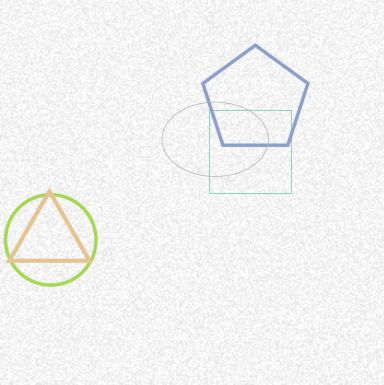[{"shape": "square", "thickness": 0.5, "radius": 0.54, "center": [0.649, 0.607]}, {"shape": "pentagon", "thickness": 2.5, "radius": 0.72, "center": [0.663, 0.739]}, {"shape": "circle", "thickness": 2.5, "radius": 0.59, "center": [0.132, 0.377]}, {"shape": "triangle", "thickness": 3, "radius": 0.6, "center": [0.128, 0.383]}, {"shape": "oval", "thickness": 0.5, "radius": 0.69, "center": [0.559, 0.638]}]